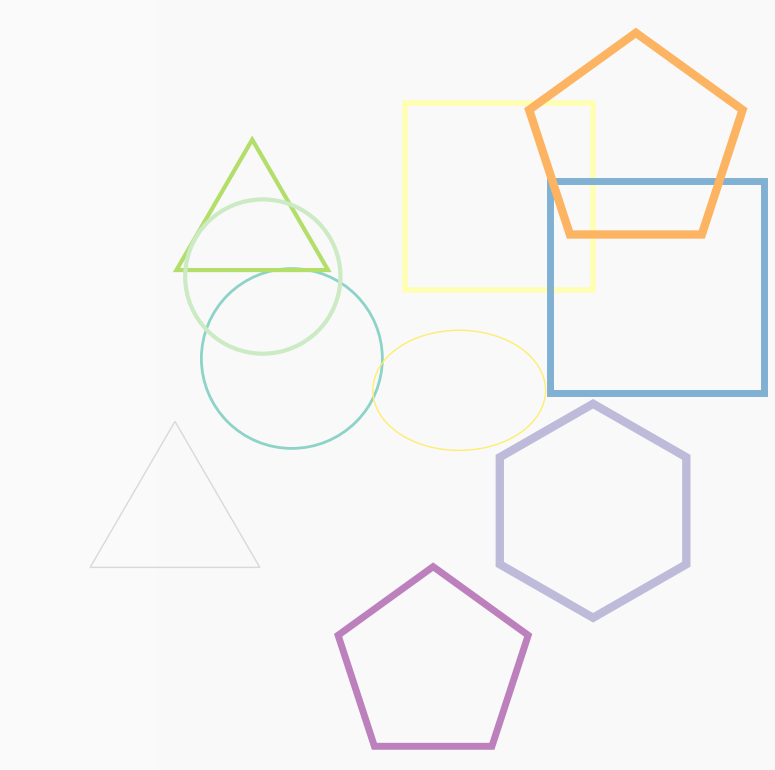[{"shape": "circle", "thickness": 1, "radius": 0.58, "center": [0.377, 0.534]}, {"shape": "square", "thickness": 2, "radius": 0.61, "center": [0.644, 0.745]}, {"shape": "hexagon", "thickness": 3, "radius": 0.69, "center": [0.765, 0.337]}, {"shape": "square", "thickness": 2.5, "radius": 0.69, "center": [0.848, 0.627]}, {"shape": "pentagon", "thickness": 3, "radius": 0.72, "center": [0.82, 0.813]}, {"shape": "triangle", "thickness": 1.5, "radius": 0.56, "center": [0.325, 0.706]}, {"shape": "triangle", "thickness": 0.5, "radius": 0.63, "center": [0.226, 0.326]}, {"shape": "pentagon", "thickness": 2.5, "radius": 0.64, "center": [0.559, 0.135]}, {"shape": "circle", "thickness": 1.5, "radius": 0.5, "center": [0.339, 0.641]}, {"shape": "oval", "thickness": 0.5, "radius": 0.56, "center": [0.592, 0.493]}]